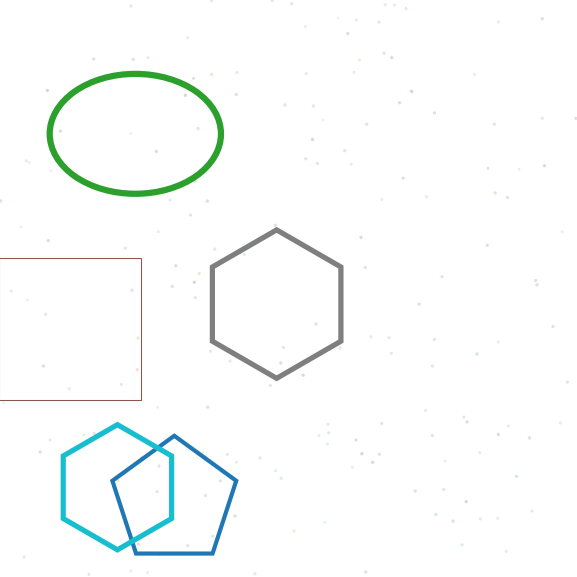[{"shape": "pentagon", "thickness": 2, "radius": 0.56, "center": [0.302, 0.132]}, {"shape": "oval", "thickness": 3, "radius": 0.74, "center": [0.234, 0.767]}, {"shape": "square", "thickness": 0.5, "radius": 0.61, "center": [0.122, 0.43]}, {"shape": "hexagon", "thickness": 2.5, "radius": 0.64, "center": [0.479, 0.473]}, {"shape": "hexagon", "thickness": 2.5, "radius": 0.54, "center": [0.203, 0.155]}]